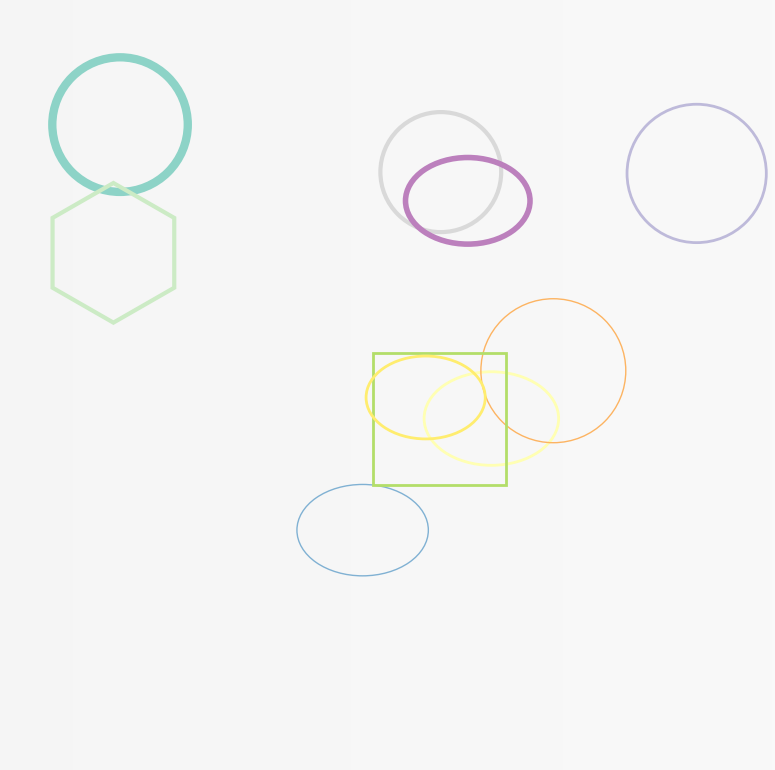[{"shape": "circle", "thickness": 3, "radius": 0.44, "center": [0.155, 0.838]}, {"shape": "oval", "thickness": 1, "radius": 0.43, "center": [0.634, 0.456]}, {"shape": "circle", "thickness": 1, "radius": 0.45, "center": [0.899, 0.775]}, {"shape": "oval", "thickness": 0.5, "radius": 0.42, "center": [0.468, 0.311]}, {"shape": "circle", "thickness": 0.5, "radius": 0.47, "center": [0.714, 0.519]}, {"shape": "square", "thickness": 1, "radius": 0.43, "center": [0.567, 0.455]}, {"shape": "circle", "thickness": 1.5, "radius": 0.39, "center": [0.569, 0.777]}, {"shape": "oval", "thickness": 2, "radius": 0.4, "center": [0.604, 0.739]}, {"shape": "hexagon", "thickness": 1.5, "radius": 0.45, "center": [0.146, 0.672]}, {"shape": "oval", "thickness": 1, "radius": 0.38, "center": [0.549, 0.484]}]